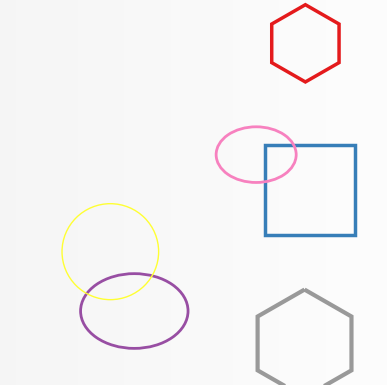[{"shape": "hexagon", "thickness": 2.5, "radius": 0.5, "center": [0.788, 0.887]}, {"shape": "square", "thickness": 2.5, "radius": 0.58, "center": [0.8, 0.506]}, {"shape": "oval", "thickness": 2, "radius": 0.69, "center": [0.347, 0.192]}, {"shape": "circle", "thickness": 1, "radius": 0.62, "center": [0.285, 0.346]}, {"shape": "oval", "thickness": 2, "radius": 0.52, "center": [0.661, 0.598]}, {"shape": "hexagon", "thickness": 3, "radius": 0.7, "center": [0.786, 0.108]}]